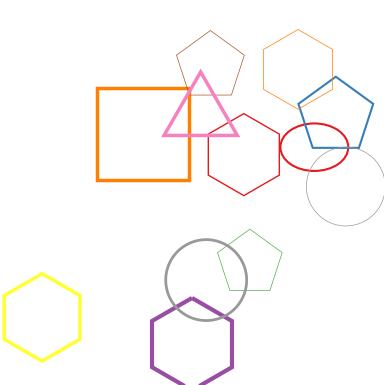[{"shape": "hexagon", "thickness": 1, "radius": 0.53, "center": [0.633, 0.598]}, {"shape": "oval", "thickness": 1.5, "radius": 0.44, "center": [0.816, 0.618]}, {"shape": "pentagon", "thickness": 1.5, "radius": 0.51, "center": [0.872, 0.699]}, {"shape": "pentagon", "thickness": 0.5, "radius": 0.44, "center": [0.649, 0.317]}, {"shape": "hexagon", "thickness": 3, "radius": 0.6, "center": [0.499, 0.106]}, {"shape": "square", "thickness": 2.5, "radius": 0.6, "center": [0.37, 0.652]}, {"shape": "hexagon", "thickness": 0.5, "radius": 0.52, "center": [0.774, 0.82]}, {"shape": "hexagon", "thickness": 2.5, "radius": 0.57, "center": [0.109, 0.176]}, {"shape": "pentagon", "thickness": 0.5, "radius": 0.46, "center": [0.547, 0.828]}, {"shape": "triangle", "thickness": 2.5, "radius": 0.55, "center": [0.521, 0.703]}, {"shape": "circle", "thickness": 0.5, "radius": 0.51, "center": [0.898, 0.515]}, {"shape": "circle", "thickness": 2, "radius": 0.53, "center": [0.536, 0.272]}]